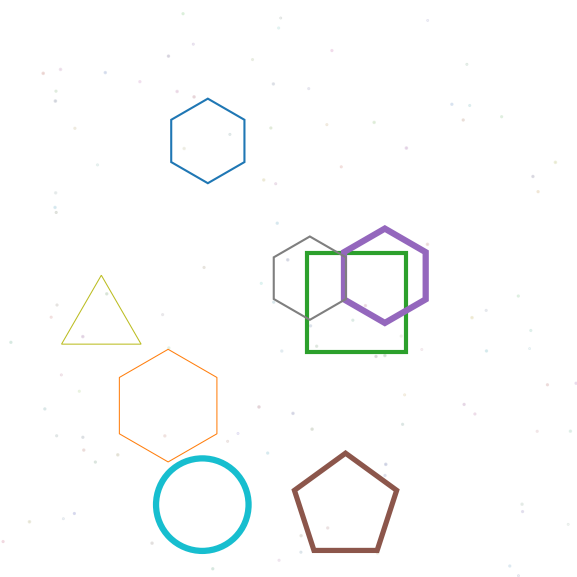[{"shape": "hexagon", "thickness": 1, "radius": 0.37, "center": [0.36, 0.755]}, {"shape": "hexagon", "thickness": 0.5, "radius": 0.49, "center": [0.291, 0.297]}, {"shape": "square", "thickness": 2, "radius": 0.43, "center": [0.618, 0.476]}, {"shape": "hexagon", "thickness": 3, "radius": 0.41, "center": [0.666, 0.522]}, {"shape": "pentagon", "thickness": 2.5, "radius": 0.47, "center": [0.598, 0.121]}, {"shape": "hexagon", "thickness": 1, "radius": 0.36, "center": [0.537, 0.517]}, {"shape": "triangle", "thickness": 0.5, "radius": 0.4, "center": [0.175, 0.443]}, {"shape": "circle", "thickness": 3, "radius": 0.4, "center": [0.35, 0.125]}]